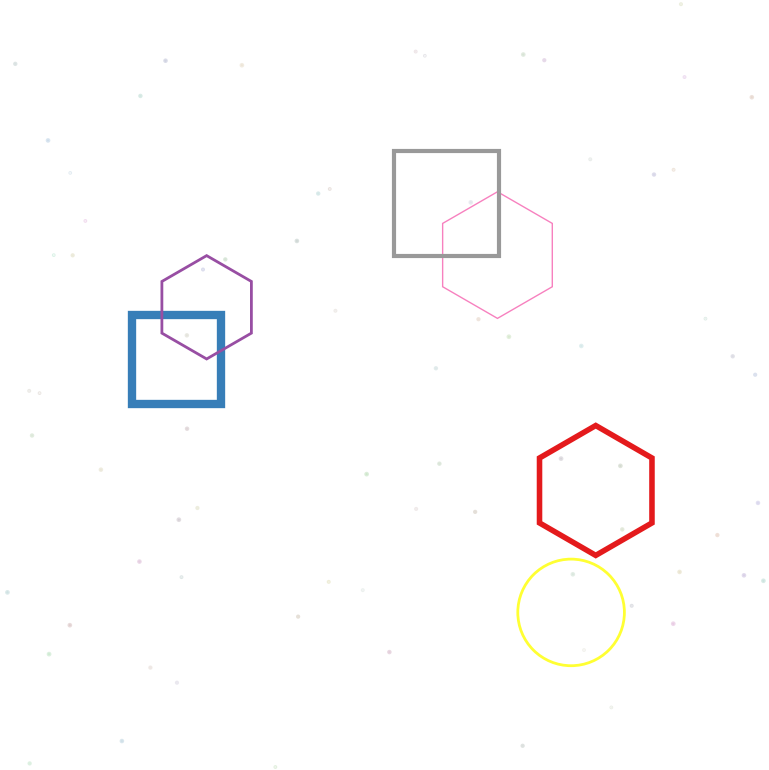[{"shape": "hexagon", "thickness": 2, "radius": 0.42, "center": [0.774, 0.363]}, {"shape": "square", "thickness": 3, "radius": 0.29, "center": [0.229, 0.533]}, {"shape": "hexagon", "thickness": 1, "radius": 0.34, "center": [0.268, 0.601]}, {"shape": "circle", "thickness": 1, "radius": 0.35, "center": [0.742, 0.205]}, {"shape": "hexagon", "thickness": 0.5, "radius": 0.41, "center": [0.646, 0.669]}, {"shape": "square", "thickness": 1.5, "radius": 0.34, "center": [0.58, 0.736]}]